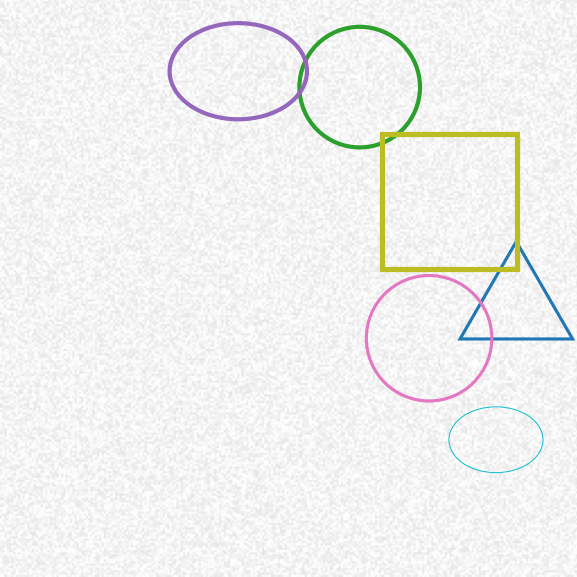[{"shape": "triangle", "thickness": 1.5, "radius": 0.56, "center": [0.894, 0.468]}, {"shape": "circle", "thickness": 2, "radius": 0.52, "center": [0.623, 0.848]}, {"shape": "oval", "thickness": 2, "radius": 0.59, "center": [0.413, 0.876]}, {"shape": "circle", "thickness": 1.5, "radius": 0.54, "center": [0.743, 0.413]}, {"shape": "square", "thickness": 2.5, "radius": 0.59, "center": [0.779, 0.65]}, {"shape": "oval", "thickness": 0.5, "radius": 0.41, "center": [0.859, 0.238]}]